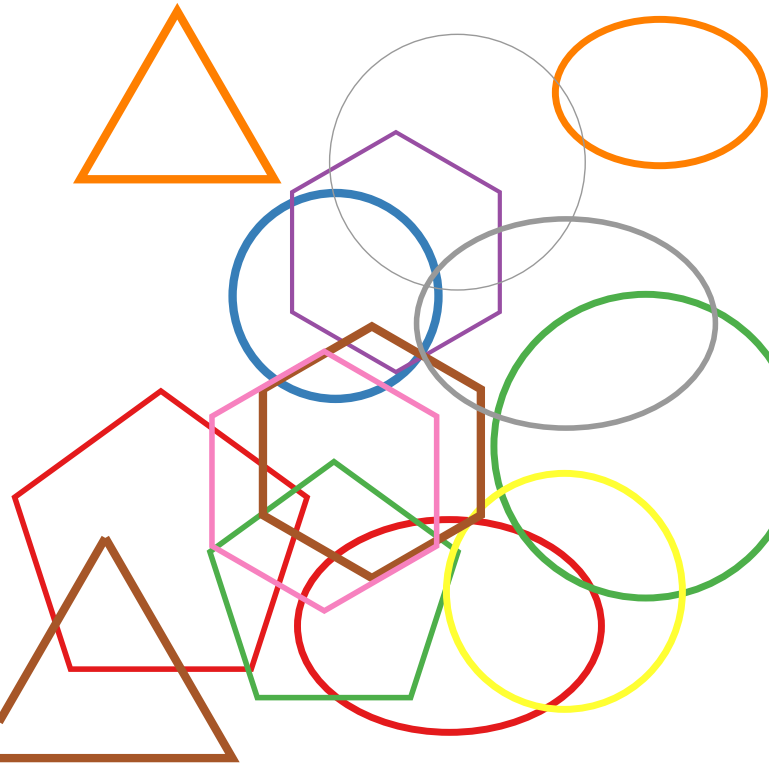[{"shape": "oval", "thickness": 2.5, "radius": 0.99, "center": [0.584, 0.187]}, {"shape": "pentagon", "thickness": 2, "radius": 1.0, "center": [0.209, 0.293]}, {"shape": "circle", "thickness": 3, "radius": 0.67, "center": [0.436, 0.616]}, {"shape": "pentagon", "thickness": 2, "radius": 0.85, "center": [0.434, 0.231]}, {"shape": "circle", "thickness": 2.5, "radius": 0.99, "center": [0.839, 0.421]}, {"shape": "hexagon", "thickness": 1.5, "radius": 0.78, "center": [0.514, 0.673]}, {"shape": "triangle", "thickness": 3, "radius": 0.73, "center": [0.23, 0.84]}, {"shape": "oval", "thickness": 2.5, "radius": 0.68, "center": [0.857, 0.88]}, {"shape": "circle", "thickness": 2.5, "radius": 0.77, "center": [0.733, 0.232]}, {"shape": "hexagon", "thickness": 3, "radius": 0.82, "center": [0.483, 0.413]}, {"shape": "triangle", "thickness": 3, "radius": 0.95, "center": [0.137, 0.111]}, {"shape": "hexagon", "thickness": 2, "radius": 0.84, "center": [0.421, 0.375]}, {"shape": "oval", "thickness": 2, "radius": 0.97, "center": [0.735, 0.58]}, {"shape": "circle", "thickness": 0.5, "radius": 0.83, "center": [0.594, 0.789]}]